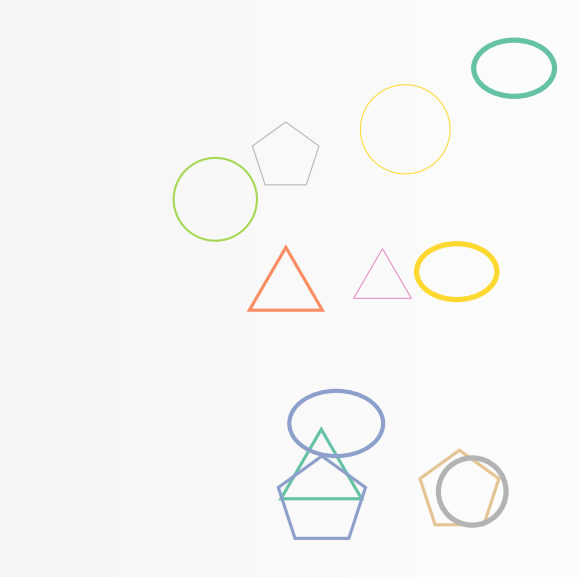[{"shape": "triangle", "thickness": 1.5, "radius": 0.4, "center": [0.553, 0.176]}, {"shape": "oval", "thickness": 2.5, "radius": 0.35, "center": [0.884, 0.881]}, {"shape": "triangle", "thickness": 1.5, "radius": 0.36, "center": [0.492, 0.498]}, {"shape": "oval", "thickness": 2, "radius": 0.4, "center": [0.578, 0.266]}, {"shape": "pentagon", "thickness": 1.5, "radius": 0.39, "center": [0.554, 0.131]}, {"shape": "triangle", "thickness": 0.5, "radius": 0.29, "center": [0.658, 0.511]}, {"shape": "circle", "thickness": 1, "radius": 0.36, "center": [0.37, 0.654]}, {"shape": "circle", "thickness": 0.5, "radius": 0.39, "center": [0.697, 0.775]}, {"shape": "oval", "thickness": 2.5, "radius": 0.35, "center": [0.786, 0.529]}, {"shape": "pentagon", "thickness": 1.5, "radius": 0.36, "center": [0.79, 0.148]}, {"shape": "circle", "thickness": 2.5, "radius": 0.29, "center": [0.812, 0.148]}, {"shape": "pentagon", "thickness": 0.5, "radius": 0.3, "center": [0.492, 0.728]}]